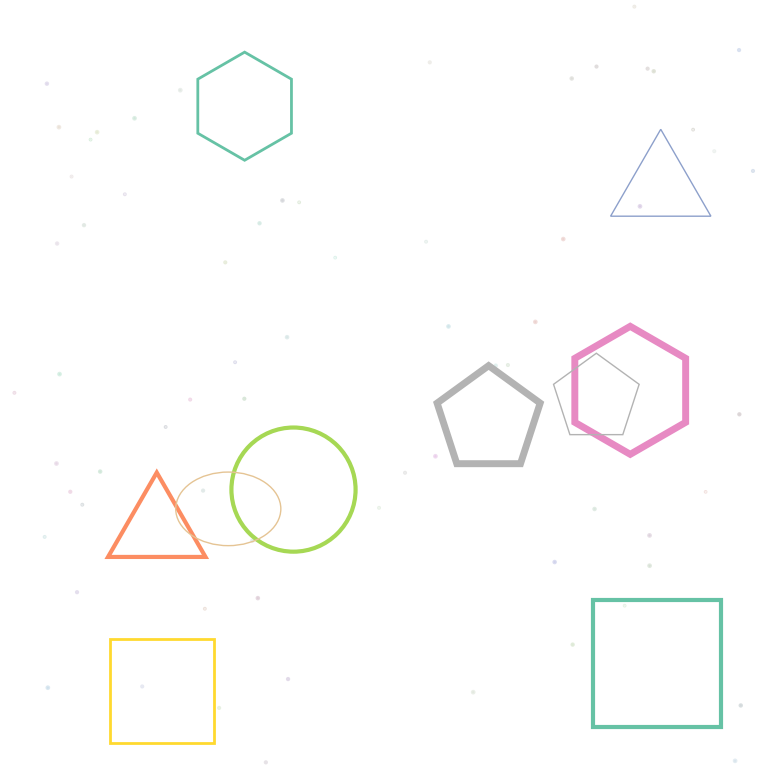[{"shape": "hexagon", "thickness": 1, "radius": 0.35, "center": [0.318, 0.862]}, {"shape": "square", "thickness": 1.5, "radius": 0.41, "center": [0.853, 0.138]}, {"shape": "triangle", "thickness": 1.5, "radius": 0.37, "center": [0.204, 0.313]}, {"shape": "triangle", "thickness": 0.5, "radius": 0.38, "center": [0.858, 0.757]}, {"shape": "hexagon", "thickness": 2.5, "radius": 0.42, "center": [0.818, 0.493]}, {"shape": "circle", "thickness": 1.5, "radius": 0.4, "center": [0.381, 0.364]}, {"shape": "square", "thickness": 1, "radius": 0.34, "center": [0.211, 0.103]}, {"shape": "oval", "thickness": 0.5, "radius": 0.34, "center": [0.296, 0.339]}, {"shape": "pentagon", "thickness": 0.5, "radius": 0.29, "center": [0.774, 0.483]}, {"shape": "pentagon", "thickness": 2.5, "radius": 0.35, "center": [0.635, 0.455]}]